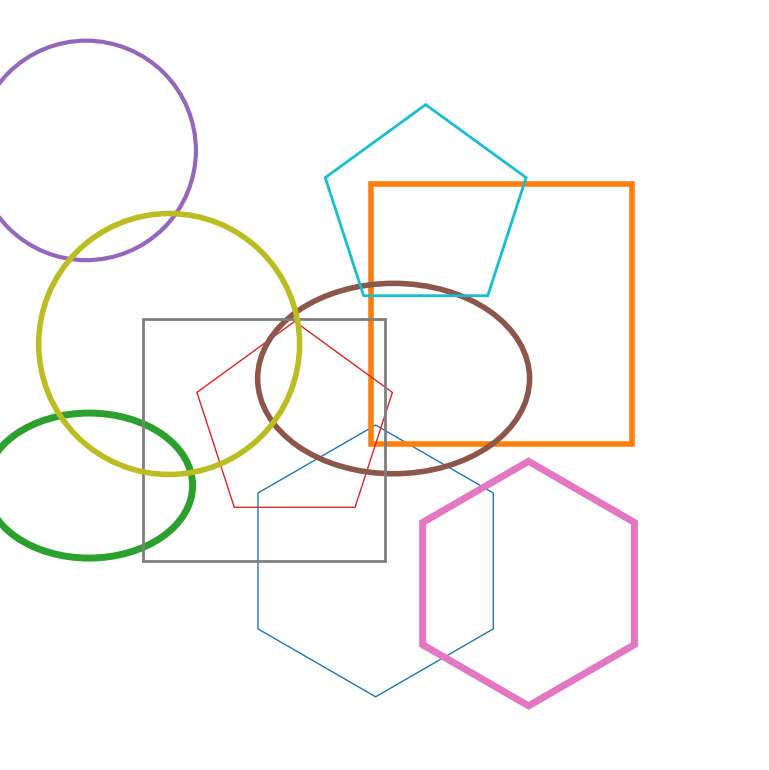[{"shape": "hexagon", "thickness": 0.5, "radius": 0.88, "center": [0.488, 0.272]}, {"shape": "square", "thickness": 2, "radius": 0.84, "center": [0.651, 0.593]}, {"shape": "oval", "thickness": 2.5, "radius": 0.67, "center": [0.116, 0.369]}, {"shape": "pentagon", "thickness": 0.5, "radius": 0.67, "center": [0.383, 0.449]}, {"shape": "circle", "thickness": 1.5, "radius": 0.71, "center": [0.112, 0.805]}, {"shape": "oval", "thickness": 2, "radius": 0.88, "center": [0.511, 0.508]}, {"shape": "hexagon", "thickness": 2.5, "radius": 0.79, "center": [0.686, 0.242]}, {"shape": "square", "thickness": 1, "radius": 0.78, "center": [0.343, 0.429]}, {"shape": "circle", "thickness": 2, "radius": 0.85, "center": [0.22, 0.553]}, {"shape": "pentagon", "thickness": 1, "radius": 0.69, "center": [0.553, 0.727]}]